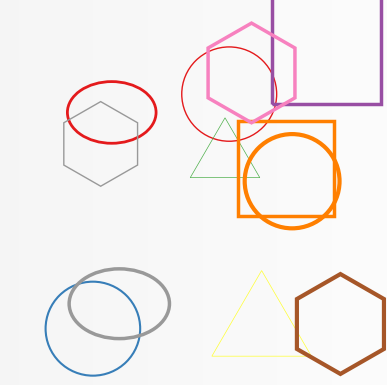[{"shape": "oval", "thickness": 2, "radius": 0.57, "center": [0.288, 0.708]}, {"shape": "circle", "thickness": 1, "radius": 0.61, "center": [0.592, 0.756]}, {"shape": "circle", "thickness": 1.5, "radius": 0.61, "center": [0.24, 0.146]}, {"shape": "triangle", "thickness": 0.5, "radius": 0.52, "center": [0.581, 0.59]}, {"shape": "square", "thickness": 2.5, "radius": 0.71, "center": [0.843, 0.87]}, {"shape": "circle", "thickness": 3, "radius": 0.61, "center": [0.754, 0.529]}, {"shape": "square", "thickness": 2.5, "radius": 0.62, "center": [0.738, 0.563]}, {"shape": "triangle", "thickness": 0.5, "radius": 0.74, "center": [0.675, 0.149]}, {"shape": "hexagon", "thickness": 3, "radius": 0.65, "center": [0.879, 0.158]}, {"shape": "hexagon", "thickness": 2.5, "radius": 0.65, "center": [0.649, 0.811]}, {"shape": "oval", "thickness": 2.5, "radius": 0.65, "center": [0.308, 0.211]}, {"shape": "hexagon", "thickness": 1, "radius": 0.55, "center": [0.26, 0.626]}]